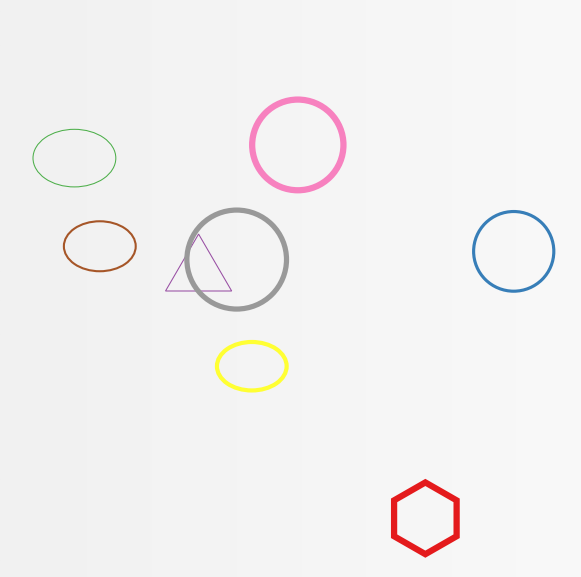[{"shape": "hexagon", "thickness": 3, "radius": 0.31, "center": [0.732, 0.102]}, {"shape": "circle", "thickness": 1.5, "radius": 0.34, "center": [0.884, 0.564]}, {"shape": "oval", "thickness": 0.5, "radius": 0.36, "center": [0.128, 0.725]}, {"shape": "triangle", "thickness": 0.5, "radius": 0.33, "center": [0.342, 0.528]}, {"shape": "oval", "thickness": 2, "radius": 0.3, "center": [0.433, 0.365]}, {"shape": "oval", "thickness": 1, "radius": 0.31, "center": [0.172, 0.573]}, {"shape": "circle", "thickness": 3, "radius": 0.39, "center": [0.512, 0.748]}, {"shape": "circle", "thickness": 2.5, "radius": 0.43, "center": [0.407, 0.55]}]